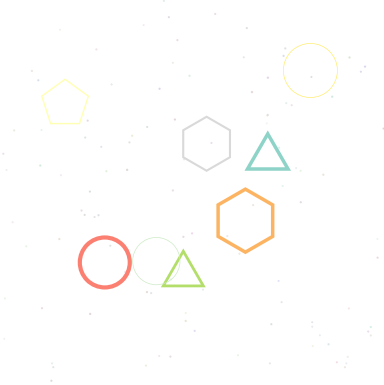[{"shape": "triangle", "thickness": 2.5, "radius": 0.3, "center": [0.695, 0.591]}, {"shape": "pentagon", "thickness": 1, "radius": 0.32, "center": [0.169, 0.73]}, {"shape": "circle", "thickness": 3, "radius": 0.32, "center": [0.272, 0.318]}, {"shape": "hexagon", "thickness": 2.5, "radius": 0.41, "center": [0.637, 0.427]}, {"shape": "triangle", "thickness": 2, "radius": 0.3, "center": [0.476, 0.287]}, {"shape": "hexagon", "thickness": 1.5, "radius": 0.35, "center": [0.537, 0.627]}, {"shape": "circle", "thickness": 0.5, "radius": 0.31, "center": [0.406, 0.322]}, {"shape": "circle", "thickness": 0.5, "radius": 0.35, "center": [0.806, 0.817]}]